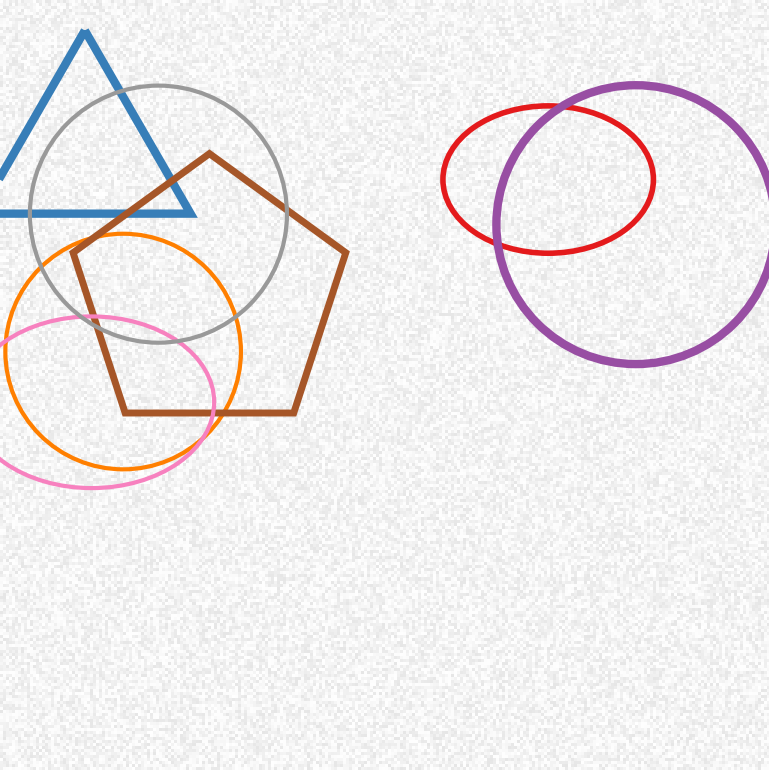[{"shape": "oval", "thickness": 2, "radius": 0.68, "center": [0.712, 0.767]}, {"shape": "triangle", "thickness": 3, "radius": 0.79, "center": [0.11, 0.802]}, {"shape": "circle", "thickness": 3, "radius": 0.91, "center": [0.826, 0.708]}, {"shape": "circle", "thickness": 1.5, "radius": 0.76, "center": [0.16, 0.543]}, {"shape": "pentagon", "thickness": 2.5, "radius": 0.93, "center": [0.272, 0.614]}, {"shape": "oval", "thickness": 1.5, "radius": 0.8, "center": [0.119, 0.478]}, {"shape": "circle", "thickness": 1.5, "radius": 0.83, "center": [0.206, 0.722]}]